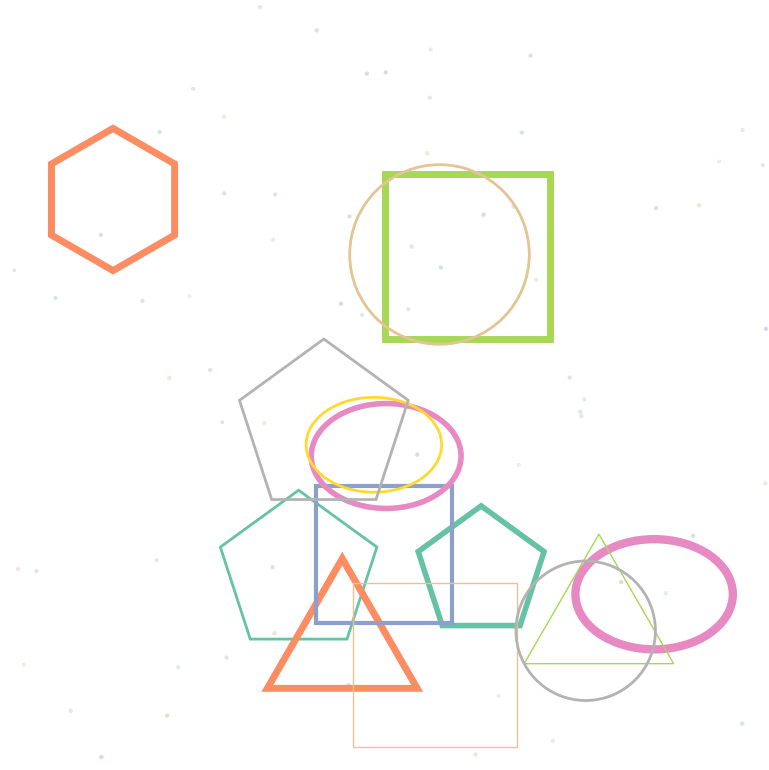[{"shape": "pentagon", "thickness": 2, "radius": 0.43, "center": [0.625, 0.257]}, {"shape": "pentagon", "thickness": 1, "radius": 0.53, "center": [0.388, 0.256]}, {"shape": "hexagon", "thickness": 2.5, "radius": 0.46, "center": [0.147, 0.741]}, {"shape": "triangle", "thickness": 2.5, "radius": 0.56, "center": [0.445, 0.162]}, {"shape": "square", "thickness": 1.5, "radius": 0.44, "center": [0.499, 0.28]}, {"shape": "oval", "thickness": 2, "radius": 0.49, "center": [0.502, 0.408]}, {"shape": "oval", "thickness": 3, "radius": 0.51, "center": [0.85, 0.228]}, {"shape": "triangle", "thickness": 0.5, "radius": 0.56, "center": [0.778, 0.194]}, {"shape": "square", "thickness": 2.5, "radius": 0.54, "center": [0.607, 0.667]}, {"shape": "oval", "thickness": 1, "radius": 0.44, "center": [0.486, 0.422]}, {"shape": "square", "thickness": 0.5, "radius": 0.53, "center": [0.565, 0.137]}, {"shape": "circle", "thickness": 1, "radius": 0.58, "center": [0.571, 0.67]}, {"shape": "pentagon", "thickness": 1, "radius": 0.58, "center": [0.421, 0.444]}, {"shape": "circle", "thickness": 1, "radius": 0.45, "center": [0.761, 0.181]}]